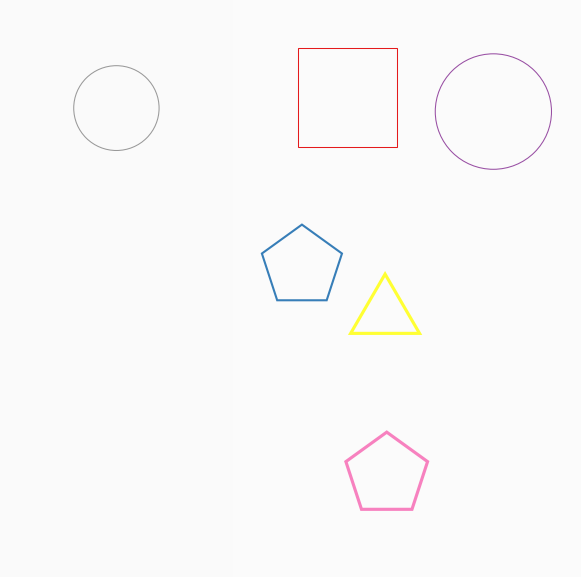[{"shape": "square", "thickness": 0.5, "radius": 0.43, "center": [0.597, 0.831]}, {"shape": "pentagon", "thickness": 1, "radius": 0.36, "center": [0.519, 0.538]}, {"shape": "circle", "thickness": 0.5, "radius": 0.5, "center": [0.849, 0.806]}, {"shape": "triangle", "thickness": 1.5, "radius": 0.34, "center": [0.663, 0.456]}, {"shape": "pentagon", "thickness": 1.5, "radius": 0.37, "center": [0.665, 0.177]}, {"shape": "circle", "thickness": 0.5, "radius": 0.37, "center": [0.2, 0.812]}]